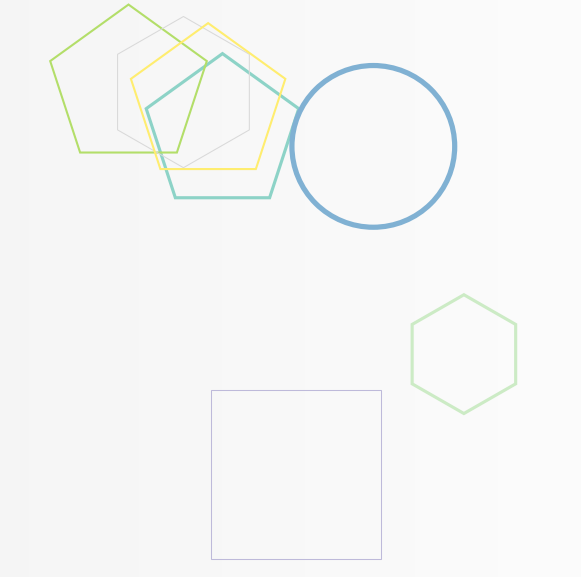[{"shape": "pentagon", "thickness": 1.5, "radius": 0.69, "center": [0.383, 0.768]}, {"shape": "square", "thickness": 0.5, "radius": 0.73, "center": [0.509, 0.177]}, {"shape": "circle", "thickness": 2.5, "radius": 0.7, "center": [0.642, 0.746]}, {"shape": "pentagon", "thickness": 1, "radius": 0.71, "center": [0.221, 0.85]}, {"shape": "hexagon", "thickness": 0.5, "radius": 0.65, "center": [0.316, 0.84]}, {"shape": "hexagon", "thickness": 1.5, "radius": 0.51, "center": [0.798, 0.386]}, {"shape": "pentagon", "thickness": 1, "radius": 0.7, "center": [0.358, 0.819]}]